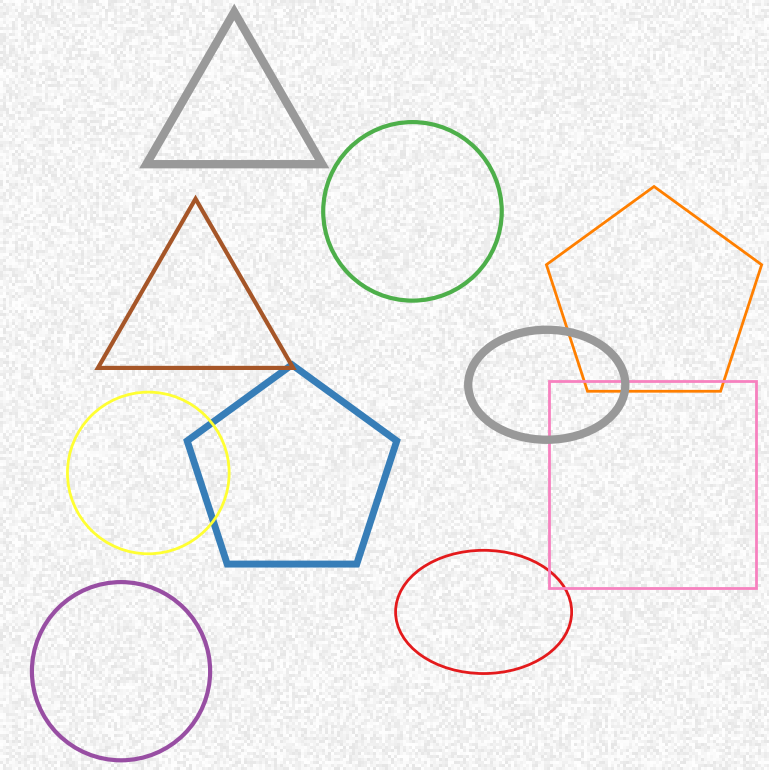[{"shape": "oval", "thickness": 1, "radius": 0.57, "center": [0.628, 0.205]}, {"shape": "pentagon", "thickness": 2.5, "radius": 0.72, "center": [0.379, 0.383]}, {"shape": "circle", "thickness": 1.5, "radius": 0.58, "center": [0.536, 0.726]}, {"shape": "circle", "thickness": 1.5, "radius": 0.58, "center": [0.157, 0.128]}, {"shape": "pentagon", "thickness": 1, "radius": 0.73, "center": [0.849, 0.611]}, {"shape": "circle", "thickness": 1, "radius": 0.52, "center": [0.193, 0.386]}, {"shape": "triangle", "thickness": 1.5, "radius": 0.73, "center": [0.254, 0.595]}, {"shape": "square", "thickness": 1, "radius": 0.67, "center": [0.847, 0.371]}, {"shape": "oval", "thickness": 3, "radius": 0.51, "center": [0.71, 0.5]}, {"shape": "triangle", "thickness": 3, "radius": 0.66, "center": [0.304, 0.853]}]